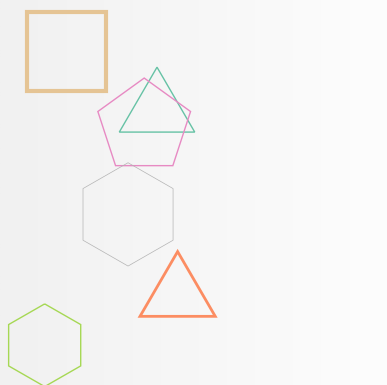[{"shape": "triangle", "thickness": 1, "radius": 0.56, "center": [0.405, 0.713]}, {"shape": "triangle", "thickness": 2, "radius": 0.56, "center": [0.458, 0.234]}, {"shape": "pentagon", "thickness": 1, "radius": 0.63, "center": [0.372, 0.671]}, {"shape": "hexagon", "thickness": 1, "radius": 0.54, "center": [0.115, 0.103]}, {"shape": "square", "thickness": 3, "radius": 0.51, "center": [0.171, 0.867]}, {"shape": "hexagon", "thickness": 0.5, "radius": 0.67, "center": [0.33, 0.443]}]